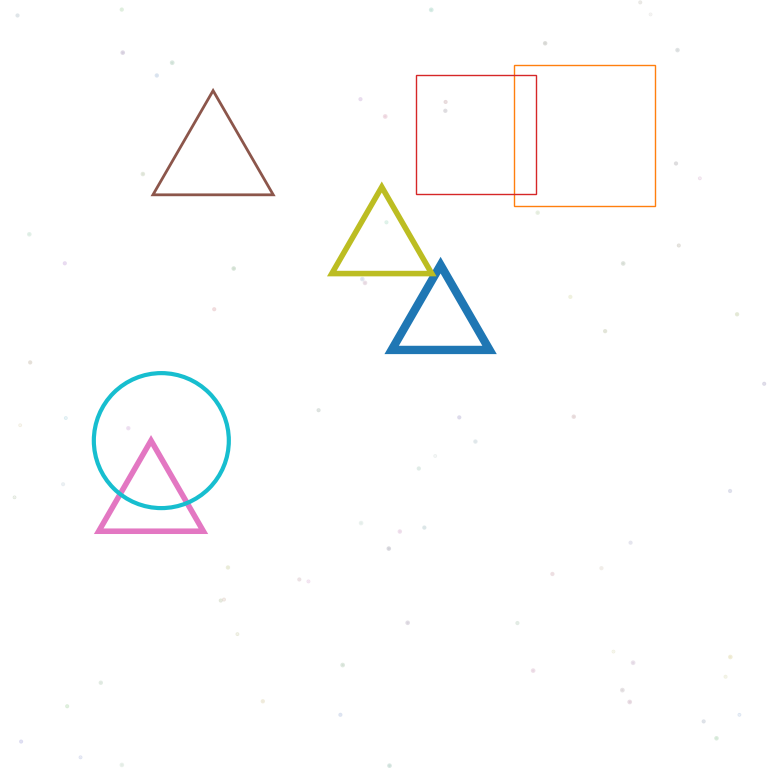[{"shape": "triangle", "thickness": 3, "radius": 0.37, "center": [0.572, 0.582]}, {"shape": "square", "thickness": 0.5, "radius": 0.46, "center": [0.759, 0.824]}, {"shape": "square", "thickness": 0.5, "radius": 0.39, "center": [0.618, 0.825]}, {"shape": "triangle", "thickness": 1, "radius": 0.45, "center": [0.277, 0.792]}, {"shape": "triangle", "thickness": 2, "radius": 0.39, "center": [0.196, 0.349]}, {"shape": "triangle", "thickness": 2, "radius": 0.37, "center": [0.496, 0.682]}, {"shape": "circle", "thickness": 1.5, "radius": 0.44, "center": [0.21, 0.428]}]